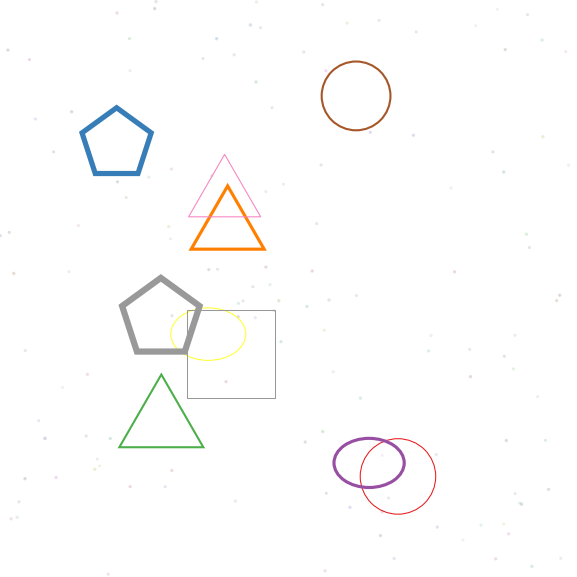[{"shape": "circle", "thickness": 0.5, "radius": 0.33, "center": [0.689, 0.174]}, {"shape": "pentagon", "thickness": 2.5, "radius": 0.31, "center": [0.202, 0.75]}, {"shape": "triangle", "thickness": 1, "radius": 0.42, "center": [0.279, 0.267]}, {"shape": "oval", "thickness": 1.5, "radius": 0.3, "center": [0.639, 0.198]}, {"shape": "triangle", "thickness": 1.5, "radius": 0.36, "center": [0.394, 0.604]}, {"shape": "oval", "thickness": 0.5, "radius": 0.32, "center": [0.361, 0.421]}, {"shape": "circle", "thickness": 1, "radius": 0.3, "center": [0.617, 0.833]}, {"shape": "triangle", "thickness": 0.5, "radius": 0.36, "center": [0.389, 0.66]}, {"shape": "pentagon", "thickness": 3, "radius": 0.35, "center": [0.279, 0.447]}, {"shape": "square", "thickness": 0.5, "radius": 0.38, "center": [0.4, 0.386]}]